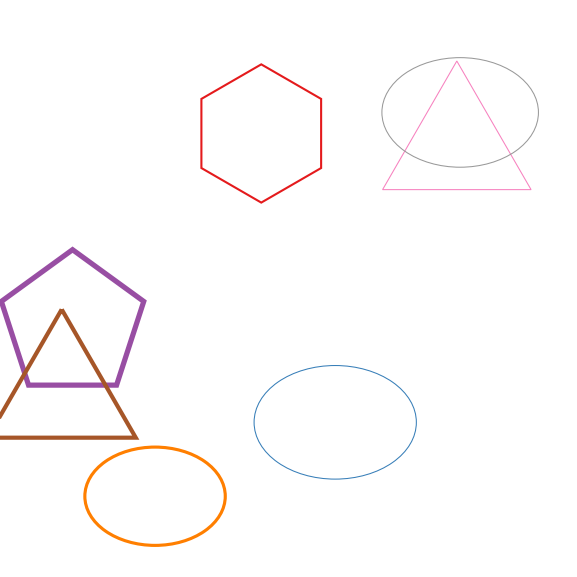[{"shape": "hexagon", "thickness": 1, "radius": 0.6, "center": [0.452, 0.768]}, {"shape": "oval", "thickness": 0.5, "radius": 0.7, "center": [0.58, 0.268]}, {"shape": "pentagon", "thickness": 2.5, "radius": 0.65, "center": [0.126, 0.437]}, {"shape": "oval", "thickness": 1.5, "radius": 0.61, "center": [0.269, 0.14]}, {"shape": "triangle", "thickness": 2, "radius": 0.74, "center": [0.107, 0.315]}, {"shape": "triangle", "thickness": 0.5, "radius": 0.74, "center": [0.791, 0.745]}, {"shape": "oval", "thickness": 0.5, "radius": 0.68, "center": [0.797, 0.804]}]